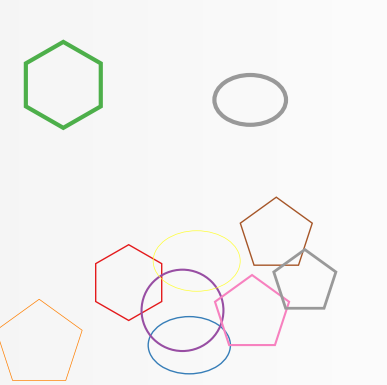[{"shape": "hexagon", "thickness": 1, "radius": 0.49, "center": [0.332, 0.266]}, {"shape": "oval", "thickness": 1, "radius": 0.53, "center": [0.489, 0.103]}, {"shape": "hexagon", "thickness": 3, "radius": 0.56, "center": [0.163, 0.78]}, {"shape": "circle", "thickness": 1.5, "radius": 0.53, "center": [0.471, 0.194]}, {"shape": "pentagon", "thickness": 0.5, "radius": 0.58, "center": [0.101, 0.106]}, {"shape": "oval", "thickness": 0.5, "radius": 0.56, "center": [0.508, 0.322]}, {"shape": "pentagon", "thickness": 1, "radius": 0.49, "center": [0.713, 0.39]}, {"shape": "pentagon", "thickness": 1.5, "radius": 0.5, "center": [0.65, 0.185]}, {"shape": "pentagon", "thickness": 2, "radius": 0.42, "center": [0.787, 0.268]}, {"shape": "oval", "thickness": 3, "radius": 0.46, "center": [0.646, 0.741]}]